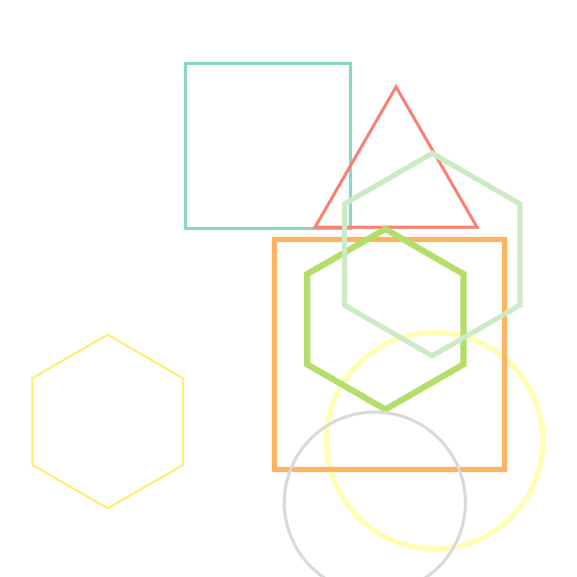[{"shape": "square", "thickness": 1.5, "radius": 0.72, "center": [0.463, 0.747]}, {"shape": "circle", "thickness": 2.5, "radius": 0.94, "center": [0.753, 0.236]}, {"shape": "triangle", "thickness": 1.5, "radius": 0.81, "center": [0.686, 0.687]}, {"shape": "square", "thickness": 2.5, "radius": 1.0, "center": [0.673, 0.386]}, {"shape": "hexagon", "thickness": 3, "radius": 0.78, "center": [0.667, 0.446]}, {"shape": "circle", "thickness": 1.5, "radius": 0.78, "center": [0.649, 0.129]}, {"shape": "hexagon", "thickness": 2.5, "radius": 0.88, "center": [0.748, 0.558]}, {"shape": "hexagon", "thickness": 1, "radius": 0.75, "center": [0.186, 0.269]}]